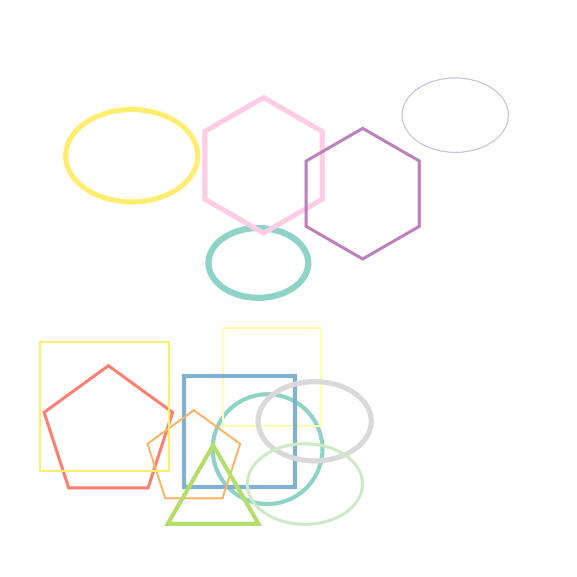[{"shape": "oval", "thickness": 3, "radius": 0.43, "center": [0.447, 0.544]}, {"shape": "circle", "thickness": 2, "radius": 0.48, "center": [0.463, 0.221]}, {"shape": "square", "thickness": 1, "radius": 0.43, "center": [0.471, 0.346]}, {"shape": "oval", "thickness": 0.5, "radius": 0.46, "center": [0.788, 0.8]}, {"shape": "pentagon", "thickness": 1.5, "radius": 0.58, "center": [0.188, 0.249]}, {"shape": "square", "thickness": 2, "radius": 0.48, "center": [0.415, 0.252]}, {"shape": "pentagon", "thickness": 1, "radius": 0.42, "center": [0.336, 0.205]}, {"shape": "triangle", "thickness": 2, "radius": 0.45, "center": [0.369, 0.137]}, {"shape": "hexagon", "thickness": 2.5, "radius": 0.59, "center": [0.456, 0.713]}, {"shape": "oval", "thickness": 2.5, "radius": 0.49, "center": [0.545, 0.27]}, {"shape": "hexagon", "thickness": 1.5, "radius": 0.57, "center": [0.628, 0.664]}, {"shape": "oval", "thickness": 1.5, "radius": 0.5, "center": [0.528, 0.161]}, {"shape": "oval", "thickness": 2.5, "radius": 0.57, "center": [0.228, 0.729]}, {"shape": "square", "thickness": 1, "radius": 0.56, "center": [0.181, 0.296]}]